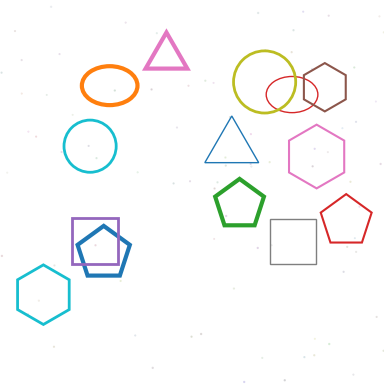[{"shape": "triangle", "thickness": 1, "radius": 0.4, "center": [0.602, 0.618]}, {"shape": "pentagon", "thickness": 3, "radius": 0.36, "center": [0.269, 0.342]}, {"shape": "oval", "thickness": 3, "radius": 0.36, "center": [0.285, 0.778]}, {"shape": "pentagon", "thickness": 3, "radius": 0.33, "center": [0.622, 0.469]}, {"shape": "pentagon", "thickness": 1.5, "radius": 0.35, "center": [0.899, 0.426]}, {"shape": "oval", "thickness": 1, "radius": 0.34, "center": [0.759, 0.754]}, {"shape": "square", "thickness": 2, "radius": 0.3, "center": [0.247, 0.373]}, {"shape": "hexagon", "thickness": 1.5, "radius": 0.31, "center": [0.844, 0.773]}, {"shape": "hexagon", "thickness": 1.5, "radius": 0.41, "center": [0.822, 0.593]}, {"shape": "triangle", "thickness": 3, "radius": 0.31, "center": [0.432, 0.853]}, {"shape": "square", "thickness": 1, "radius": 0.29, "center": [0.761, 0.373]}, {"shape": "circle", "thickness": 2, "radius": 0.4, "center": [0.687, 0.787]}, {"shape": "circle", "thickness": 2, "radius": 0.34, "center": [0.234, 0.62]}, {"shape": "hexagon", "thickness": 2, "radius": 0.39, "center": [0.113, 0.235]}]